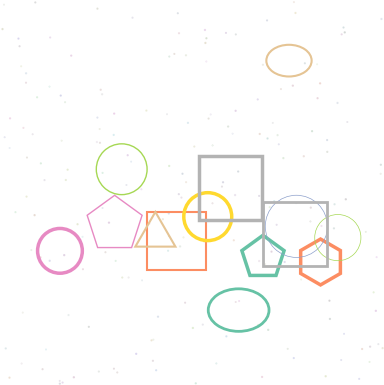[{"shape": "oval", "thickness": 2, "radius": 0.39, "center": [0.62, 0.195]}, {"shape": "pentagon", "thickness": 2.5, "radius": 0.29, "center": [0.683, 0.331]}, {"shape": "square", "thickness": 1.5, "radius": 0.38, "center": [0.458, 0.373]}, {"shape": "hexagon", "thickness": 2.5, "radius": 0.3, "center": [0.833, 0.32]}, {"shape": "circle", "thickness": 0.5, "radius": 0.4, "center": [0.77, 0.412]}, {"shape": "pentagon", "thickness": 1, "radius": 0.38, "center": [0.298, 0.418]}, {"shape": "circle", "thickness": 2.5, "radius": 0.29, "center": [0.156, 0.348]}, {"shape": "circle", "thickness": 1, "radius": 0.33, "center": [0.316, 0.56]}, {"shape": "circle", "thickness": 0.5, "radius": 0.3, "center": [0.877, 0.383]}, {"shape": "circle", "thickness": 2.5, "radius": 0.31, "center": [0.54, 0.437]}, {"shape": "oval", "thickness": 1.5, "radius": 0.29, "center": [0.751, 0.842]}, {"shape": "triangle", "thickness": 1.5, "radius": 0.3, "center": [0.404, 0.389]}, {"shape": "square", "thickness": 2, "radius": 0.41, "center": [0.766, 0.391]}, {"shape": "square", "thickness": 2.5, "radius": 0.41, "center": [0.599, 0.511]}]